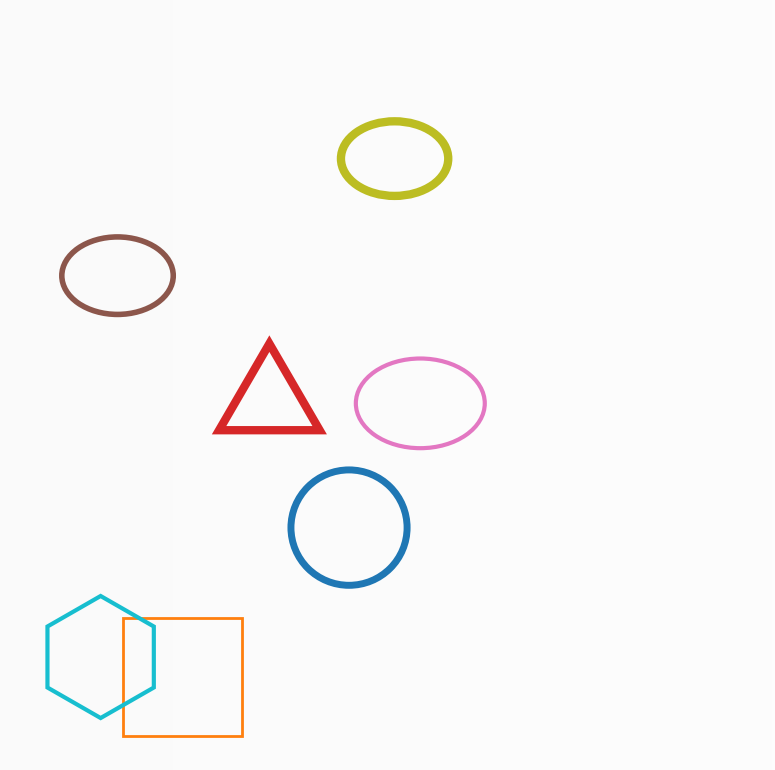[{"shape": "circle", "thickness": 2.5, "radius": 0.37, "center": [0.45, 0.315]}, {"shape": "square", "thickness": 1, "radius": 0.38, "center": [0.235, 0.121]}, {"shape": "triangle", "thickness": 3, "radius": 0.37, "center": [0.348, 0.479]}, {"shape": "oval", "thickness": 2, "radius": 0.36, "center": [0.152, 0.642]}, {"shape": "oval", "thickness": 1.5, "radius": 0.42, "center": [0.542, 0.476]}, {"shape": "oval", "thickness": 3, "radius": 0.35, "center": [0.509, 0.794]}, {"shape": "hexagon", "thickness": 1.5, "radius": 0.4, "center": [0.13, 0.147]}]